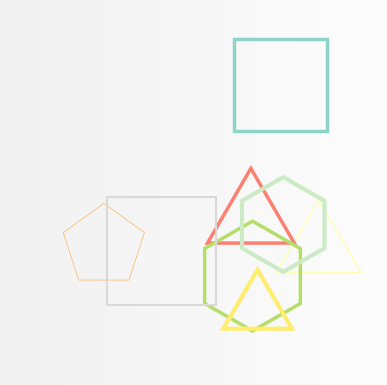[{"shape": "square", "thickness": 2.5, "radius": 0.6, "center": [0.724, 0.779]}, {"shape": "triangle", "thickness": 1, "radius": 0.63, "center": [0.823, 0.355]}, {"shape": "triangle", "thickness": 2.5, "radius": 0.65, "center": [0.647, 0.433]}, {"shape": "pentagon", "thickness": 0.5, "radius": 0.55, "center": [0.268, 0.362]}, {"shape": "hexagon", "thickness": 2.5, "radius": 0.71, "center": [0.652, 0.283]}, {"shape": "square", "thickness": 1.5, "radius": 0.71, "center": [0.418, 0.348]}, {"shape": "hexagon", "thickness": 3, "radius": 0.61, "center": [0.731, 0.417]}, {"shape": "triangle", "thickness": 3, "radius": 0.51, "center": [0.665, 0.197]}]